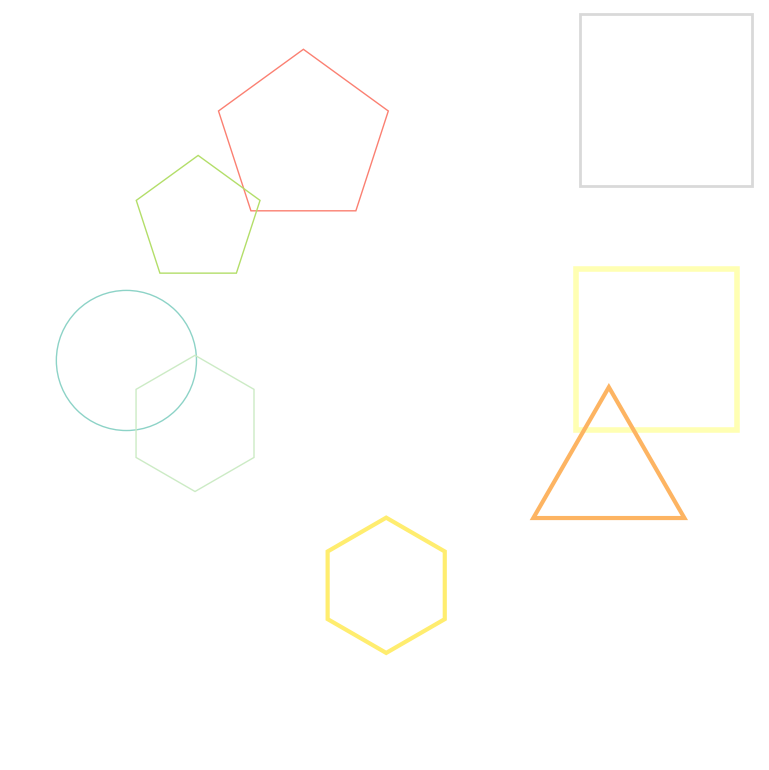[{"shape": "circle", "thickness": 0.5, "radius": 0.45, "center": [0.164, 0.532]}, {"shape": "square", "thickness": 2, "radius": 0.52, "center": [0.853, 0.546]}, {"shape": "pentagon", "thickness": 0.5, "radius": 0.58, "center": [0.394, 0.82]}, {"shape": "triangle", "thickness": 1.5, "radius": 0.57, "center": [0.791, 0.384]}, {"shape": "pentagon", "thickness": 0.5, "radius": 0.42, "center": [0.257, 0.714]}, {"shape": "square", "thickness": 1, "radius": 0.56, "center": [0.865, 0.871]}, {"shape": "hexagon", "thickness": 0.5, "radius": 0.44, "center": [0.253, 0.45]}, {"shape": "hexagon", "thickness": 1.5, "radius": 0.44, "center": [0.502, 0.24]}]